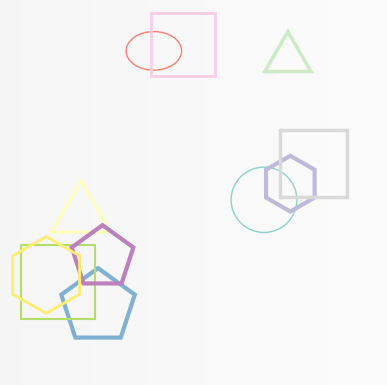[{"shape": "circle", "thickness": 1, "radius": 0.42, "center": [0.681, 0.481]}, {"shape": "triangle", "thickness": 2, "radius": 0.44, "center": [0.209, 0.441]}, {"shape": "hexagon", "thickness": 3, "radius": 0.36, "center": [0.749, 0.523]}, {"shape": "oval", "thickness": 1, "radius": 0.36, "center": [0.397, 0.868]}, {"shape": "pentagon", "thickness": 3, "radius": 0.5, "center": [0.253, 0.204]}, {"shape": "square", "thickness": 1.5, "radius": 0.48, "center": [0.149, 0.268]}, {"shape": "square", "thickness": 2, "radius": 0.41, "center": [0.473, 0.885]}, {"shape": "square", "thickness": 2.5, "radius": 0.43, "center": [0.809, 0.575]}, {"shape": "pentagon", "thickness": 3, "radius": 0.42, "center": [0.265, 0.331]}, {"shape": "triangle", "thickness": 2.5, "radius": 0.35, "center": [0.743, 0.849]}, {"shape": "hexagon", "thickness": 2, "radius": 0.5, "center": [0.119, 0.286]}]